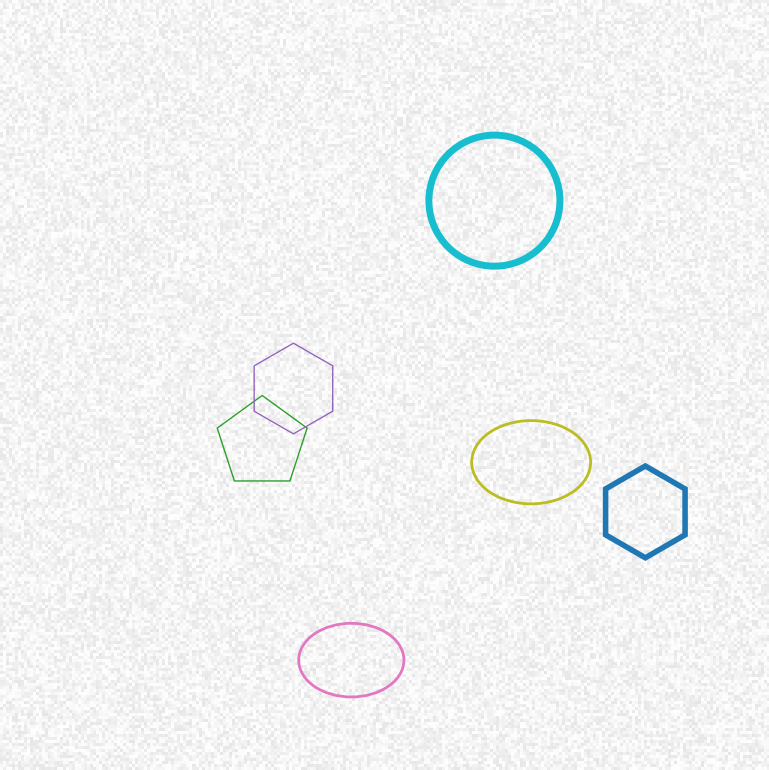[{"shape": "hexagon", "thickness": 2, "radius": 0.3, "center": [0.838, 0.335]}, {"shape": "pentagon", "thickness": 0.5, "radius": 0.31, "center": [0.34, 0.425]}, {"shape": "hexagon", "thickness": 0.5, "radius": 0.29, "center": [0.381, 0.495]}, {"shape": "oval", "thickness": 1, "radius": 0.34, "center": [0.456, 0.143]}, {"shape": "oval", "thickness": 1, "radius": 0.39, "center": [0.69, 0.4]}, {"shape": "circle", "thickness": 2.5, "radius": 0.43, "center": [0.642, 0.739]}]